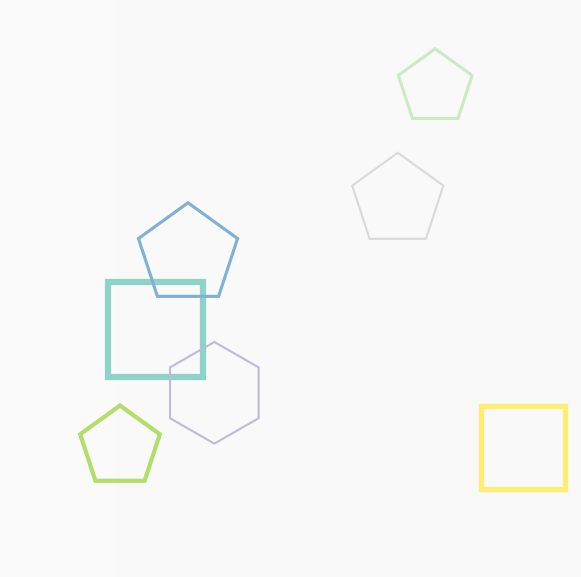[{"shape": "square", "thickness": 3, "radius": 0.41, "center": [0.267, 0.428]}, {"shape": "hexagon", "thickness": 1, "radius": 0.44, "center": [0.369, 0.319]}, {"shape": "pentagon", "thickness": 1.5, "radius": 0.45, "center": [0.323, 0.558]}, {"shape": "pentagon", "thickness": 2, "radius": 0.36, "center": [0.206, 0.225]}, {"shape": "pentagon", "thickness": 1, "radius": 0.41, "center": [0.684, 0.652]}, {"shape": "pentagon", "thickness": 1.5, "radius": 0.33, "center": [0.749, 0.848]}, {"shape": "square", "thickness": 2.5, "radius": 0.36, "center": [0.9, 0.224]}]